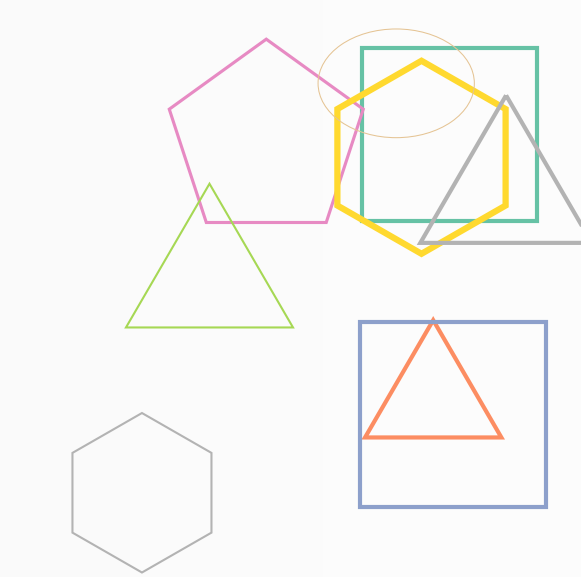[{"shape": "square", "thickness": 2, "radius": 0.75, "center": [0.773, 0.767]}, {"shape": "triangle", "thickness": 2, "radius": 0.68, "center": [0.745, 0.309]}, {"shape": "square", "thickness": 2, "radius": 0.8, "center": [0.78, 0.281]}, {"shape": "pentagon", "thickness": 1.5, "radius": 0.88, "center": [0.458, 0.756]}, {"shape": "triangle", "thickness": 1, "radius": 0.83, "center": [0.36, 0.515]}, {"shape": "hexagon", "thickness": 3, "radius": 0.84, "center": [0.725, 0.727]}, {"shape": "oval", "thickness": 0.5, "radius": 0.67, "center": [0.682, 0.855]}, {"shape": "triangle", "thickness": 2, "radius": 0.85, "center": [0.871, 0.664]}, {"shape": "hexagon", "thickness": 1, "radius": 0.69, "center": [0.244, 0.146]}]